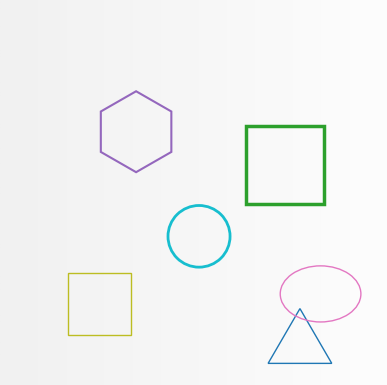[{"shape": "triangle", "thickness": 1, "radius": 0.47, "center": [0.774, 0.104]}, {"shape": "square", "thickness": 2.5, "radius": 0.5, "center": [0.736, 0.571]}, {"shape": "hexagon", "thickness": 1.5, "radius": 0.53, "center": [0.351, 0.658]}, {"shape": "oval", "thickness": 1, "radius": 0.52, "center": [0.827, 0.237]}, {"shape": "square", "thickness": 1, "radius": 0.41, "center": [0.258, 0.21]}, {"shape": "circle", "thickness": 2, "radius": 0.4, "center": [0.514, 0.386]}]